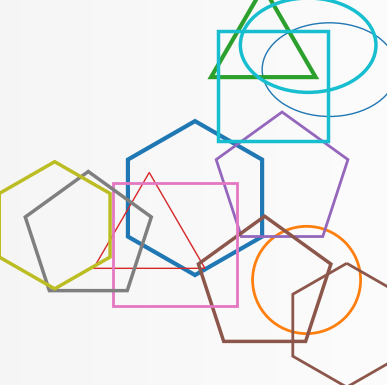[{"shape": "oval", "thickness": 1, "radius": 0.87, "center": [0.85, 0.819]}, {"shape": "hexagon", "thickness": 3, "radius": 1.0, "center": [0.503, 0.485]}, {"shape": "circle", "thickness": 2, "radius": 0.7, "center": [0.791, 0.273]}, {"shape": "triangle", "thickness": 3, "radius": 0.78, "center": [0.68, 0.878]}, {"shape": "triangle", "thickness": 1, "radius": 0.83, "center": [0.385, 0.386]}, {"shape": "pentagon", "thickness": 2, "radius": 0.89, "center": [0.728, 0.53]}, {"shape": "hexagon", "thickness": 2, "radius": 0.8, "center": [0.895, 0.155]}, {"shape": "pentagon", "thickness": 2.5, "radius": 0.9, "center": [0.683, 0.259]}, {"shape": "square", "thickness": 2, "radius": 0.8, "center": [0.451, 0.366]}, {"shape": "pentagon", "thickness": 2.5, "radius": 0.86, "center": [0.228, 0.383]}, {"shape": "hexagon", "thickness": 2.5, "radius": 0.83, "center": [0.141, 0.415]}, {"shape": "oval", "thickness": 2.5, "radius": 0.88, "center": [0.795, 0.883]}, {"shape": "square", "thickness": 2.5, "radius": 0.71, "center": [0.705, 0.777]}]